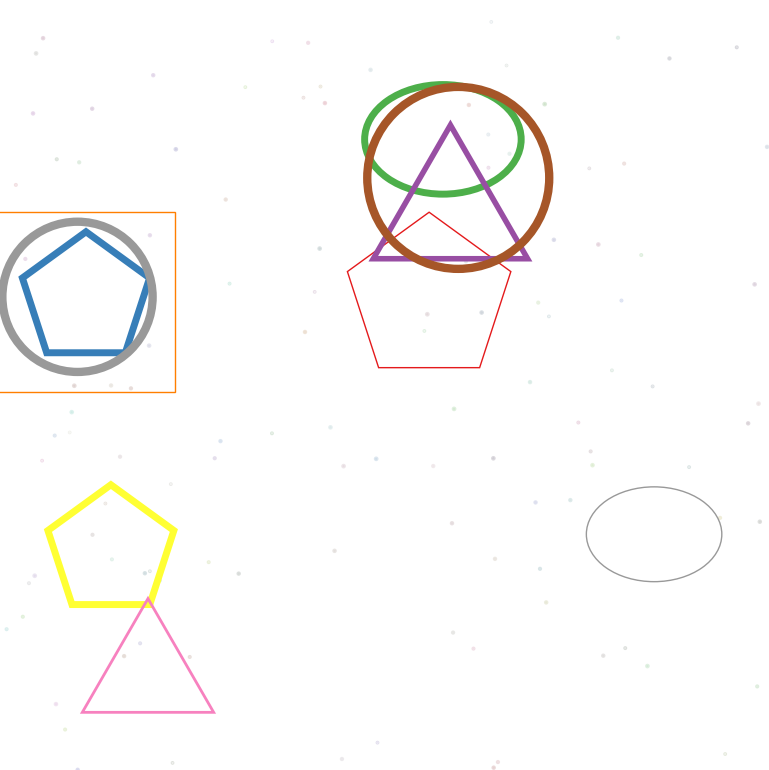[{"shape": "pentagon", "thickness": 0.5, "radius": 0.56, "center": [0.557, 0.613]}, {"shape": "pentagon", "thickness": 2.5, "radius": 0.43, "center": [0.112, 0.612]}, {"shape": "oval", "thickness": 2.5, "radius": 0.51, "center": [0.575, 0.819]}, {"shape": "triangle", "thickness": 2, "radius": 0.58, "center": [0.585, 0.722]}, {"shape": "square", "thickness": 0.5, "radius": 0.59, "center": [0.11, 0.608]}, {"shape": "pentagon", "thickness": 2.5, "radius": 0.43, "center": [0.144, 0.284]}, {"shape": "circle", "thickness": 3, "radius": 0.59, "center": [0.595, 0.769]}, {"shape": "triangle", "thickness": 1, "radius": 0.49, "center": [0.192, 0.124]}, {"shape": "circle", "thickness": 3, "radius": 0.49, "center": [0.101, 0.615]}, {"shape": "oval", "thickness": 0.5, "radius": 0.44, "center": [0.849, 0.306]}]